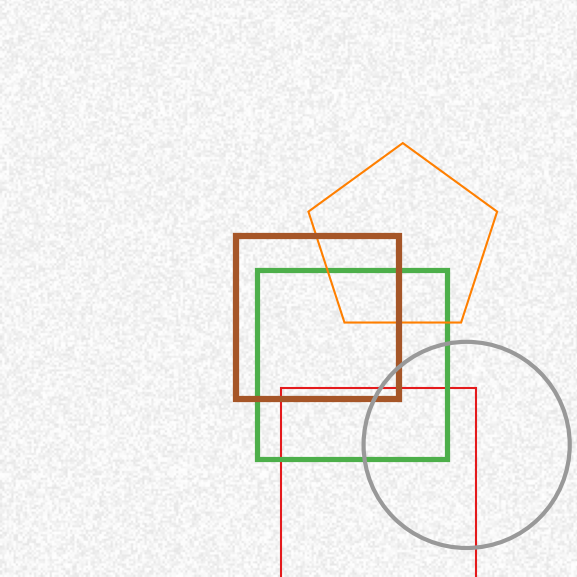[{"shape": "square", "thickness": 1, "radius": 0.84, "center": [0.655, 0.159]}, {"shape": "square", "thickness": 2.5, "radius": 0.82, "center": [0.61, 0.368]}, {"shape": "pentagon", "thickness": 1, "radius": 0.86, "center": [0.697, 0.58]}, {"shape": "square", "thickness": 3, "radius": 0.71, "center": [0.55, 0.45]}, {"shape": "circle", "thickness": 2, "radius": 0.89, "center": [0.808, 0.229]}]